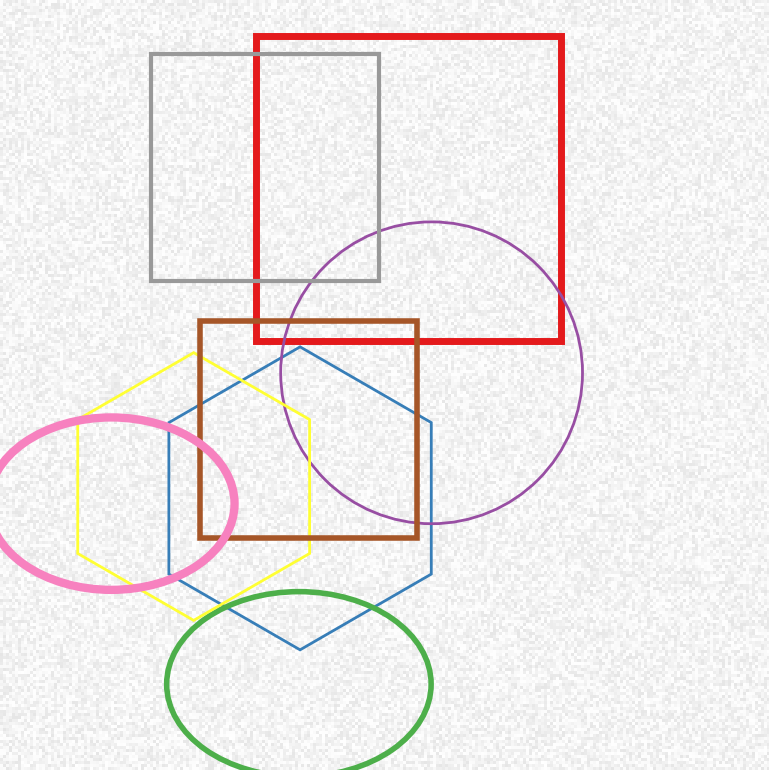[{"shape": "square", "thickness": 2.5, "radius": 0.99, "center": [0.531, 0.755]}, {"shape": "hexagon", "thickness": 1, "radius": 0.98, "center": [0.39, 0.353]}, {"shape": "oval", "thickness": 2, "radius": 0.86, "center": [0.388, 0.111]}, {"shape": "circle", "thickness": 1, "radius": 0.98, "center": [0.561, 0.516]}, {"shape": "hexagon", "thickness": 1, "radius": 0.87, "center": [0.252, 0.368]}, {"shape": "square", "thickness": 2, "radius": 0.7, "center": [0.401, 0.443]}, {"shape": "oval", "thickness": 3, "radius": 0.8, "center": [0.145, 0.346]}, {"shape": "square", "thickness": 1.5, "radius": 0.74, "center": [0.344, 0.782]}]